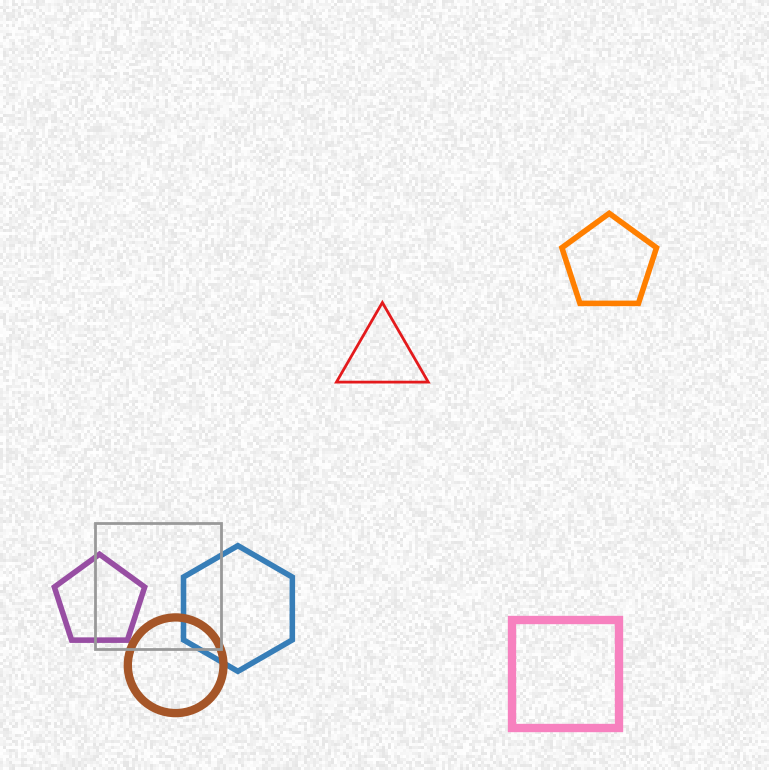[{"shape": "triangle", "thickness": 1, "radius": 0.34, "center": [0.497, 0.538]}, {"shape": "hexagon", "thickness": 2, "radius": 0.41, "center": [0.309, 0.21]}, {"shape": "pentagon", "thickness": 2, "radius": 0.31, "center": [0.129, 0.219]}, {"shape": "pentagon", "thickness": 2, "radius": 0.32, "center": [0.791, 0.658]}, {"shape": "circle", "thickness": 3, "radius": 0.31, "center": [0.228, 0.136]}, {"shape": "square", "thickness": 3, "radius": 0.35, "center": [0.735, 0.125]}, {"shape": "square", "thickness": 1, "radius": 0.41, "center": [0.205, 0.239]}]